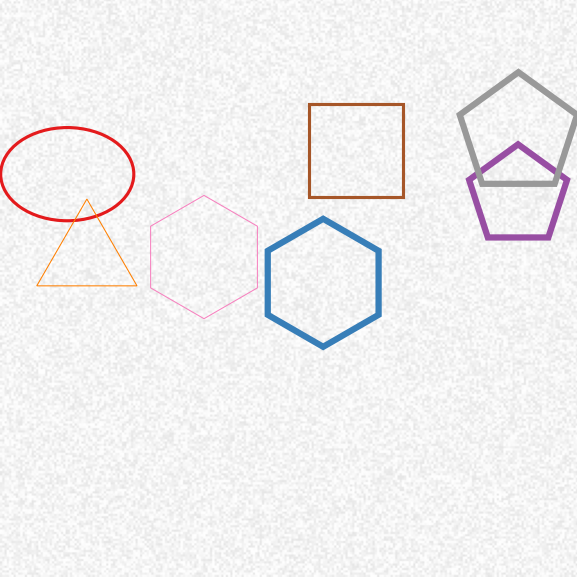[{"shape": "oval", "thickness": 1.5, "radius": 0.58, "center": [0.116, 0.698]}, {"shape": "hexagon", "thickness": 3, "radius": 0.55, "center": [0.56, 0.509]}, {"shape": "pentagon", "thickness": 3, "radius": 0.45, "center": [0.897, 0.66]}, {"shape": "triangle", "thickness": 0.5, "radius": 0.5, "center": [0.15, 0.554]}, {"shape": "square", "thickness": 1.5, "radius": 0.41, "center": [0.616, 0.738]}, {"shape": "hexagon", "thickness": 0.5, "radius": 0.53, "center": [0.353, 0.554]}, {"shape": "pentagon", "thickness": 3, "radius": 0.53, "center": [0.898, 0.767]}]